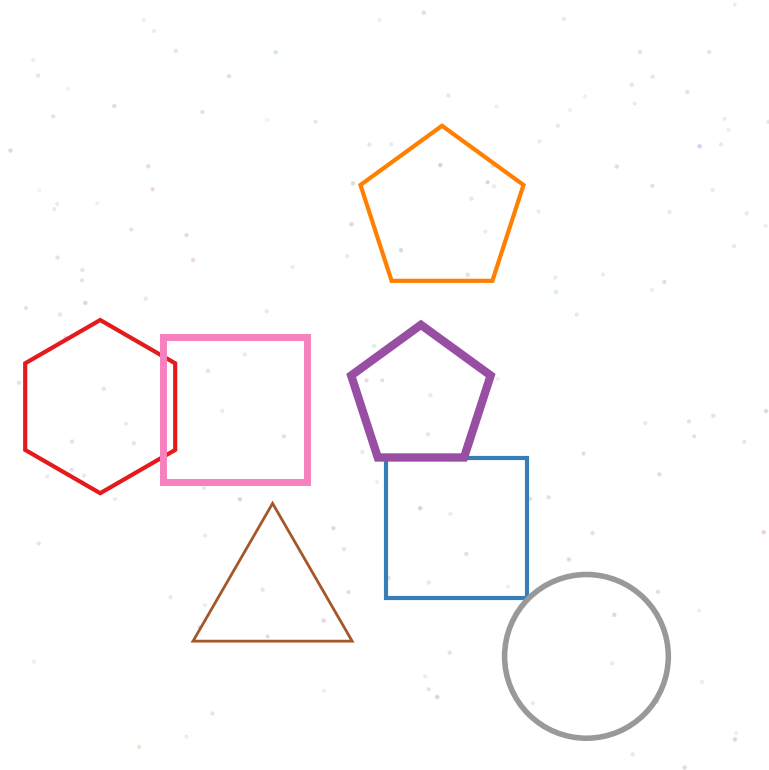[{"shape": "hexagon", "thickness": 1.5, "radius": 0.56, "center": [0.13, 0.472]}, {"shape": "square", "thickness": 1.5, "radius": 0.46, "center": [0.593, 0.314]}, {"shape": "pentagon", "thickness": 3, "radius": 0.48, "center": [0.547, 0.483]}, {"shape": "pentagon", "thickness": 1.5, "radius": 0.56, "center": [0.574, 0.725]}, {"shape": "triangle", "thickness": 1, "radius": 0.6, "center": [0.354, 0.227]}, {"shape": "square", "thickness": 2.5, "radius": 0.47, "center": [0.305, 0.468]}, {"shape": "circle", "thickness": 2, "radius": 0.53, "center": [0.762, 0.148]}]